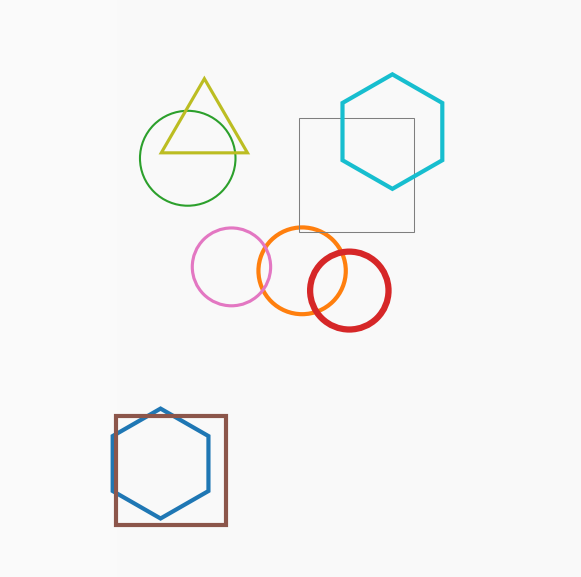[{"shape": "hexagon", "thickness": 2, "radius": 0.48, "center": [0.276, 0.196]}, {"shape": "circle", "thickness": 2, "radius": 0.38, "center": [0.52, 0.53]}, {"shape": "circle", "thickness": 1, "radius": 0.41, "center": [0.323, 0.725]}, {"shape": "circle", "thickness": 3, "radius": 0.34, "center": [0.601, 0.496]}, {"shape": "square", "thickness": 2, "radius": 0.47, "center": [0.294, 0.184]}, {"shape": "circle", "thickness": 1.5, "radius": 0.34, "center": [0.398, 0.537]}, {"shape": "square", "thickness": 0.5, "radius": 0.5, "center": [0.613, 0.697]}, {"shape": "triangle", "thickness": 1.5, "radius": 0.43, "center": [0.352, 0.777]}, {"shape": "hexagon", "thickness": 2, "radius": 0.5, "center": [0.675, 0.771]}]